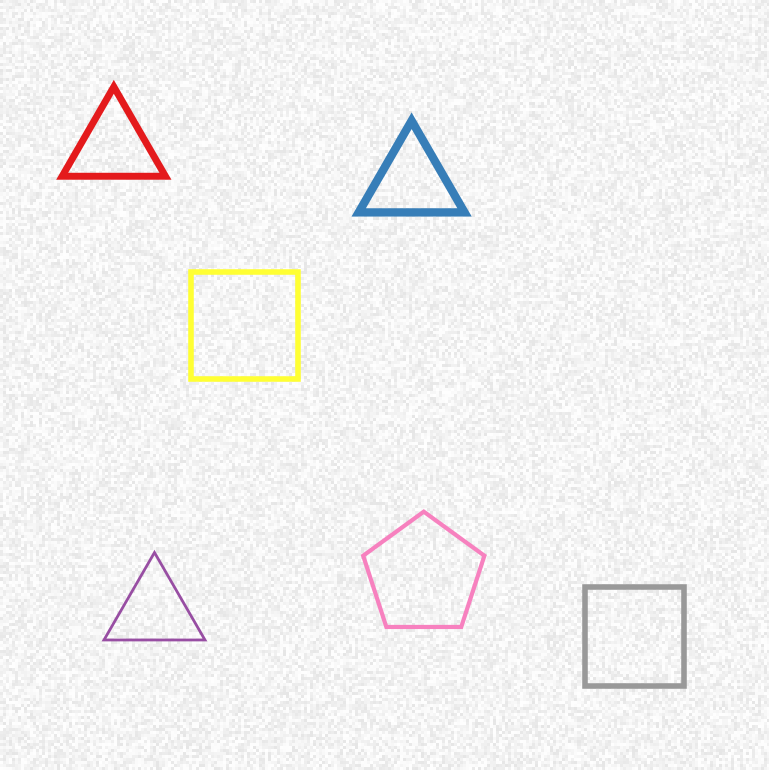[{"shape": "triangle", "thickness": 2.5, "radius": 0.39, "center": [0.148, 0.81]}, {"shape": "triangle", "thickness": 3, "radius": 0.4, "center": [0.535, 0.764]}, {"shape": "triangle", "thickness": 1, "radius": 0.38, "center": [0.201, 0.207]}, {"shape": "square", "thickness": 2, "radius": 0.35, "center": [0.317, 0.577]}, {"shape": "pentagon", "thickness": 1.5, "radius": 0.41, "center": [0.55, 0.253]}, {"shape": "square", "thickness": 2, "radius": 0.32, "center": [0.824, 0.173]}]